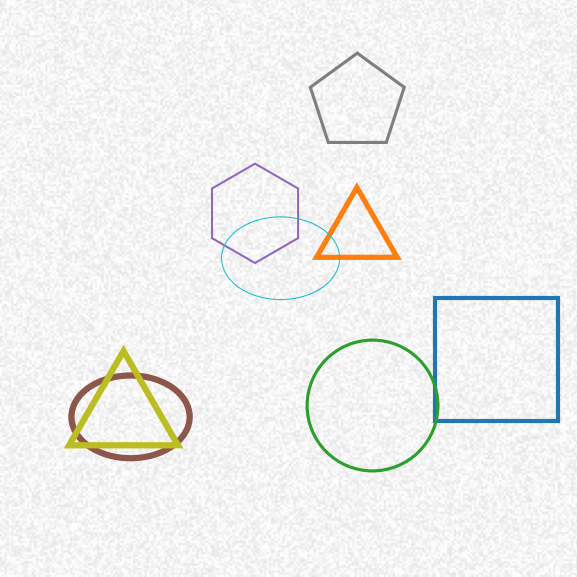[{"shape": "square", "thickness": 2, "radius": 0.53, "center": [0.859, 0.376]}, {"shape": "triangle", "thickness": 2.5, "radius": 0.4, "center": [0.618, 0.594]}, {"shape": "circle", "thickness": 1.5, "radius": 0.57, "center": [0.645, 0.297]}, {"shape": "hexagon", "thickness": 1, "radius": 0.43, "center": [0.442, 0.63]}, {"shape": "oval", "thickness": 3, "radius": 0.51, "center": [0.226, 0.277]}, {"shape": "pentagon", "thickness": 1.5, "radius": 0.43, "center": [0.619, 0.822]}, {"shape": "triangle", "thickness": 3, "radius": 0.54, "center": [0.214, 0.282]}, {"shape": "oval", "thickness": 0.5, "radius": 0.51, "center": [0.486, 0.552]}]